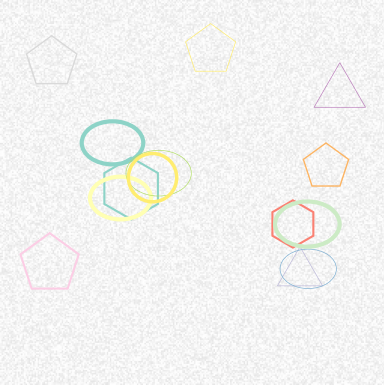[{"shape": "oval", "thickness": 3, "radius": 0.4, "center": [0.292, 0.629]}, {"shape": "hexagon", "thickness": 1.5, "radius": 0.4, "center": [0.341, 0.51]}, {"shape": "oval", "thickness": 3, "radius": 0.4, "center": [0.313, 0.486]}, {"shape": "triangle", "thickness": 0.5, "radius": 0.34, "center": [0.779, 0.291]}, {"shape": "hexagon", "thickness": 1.5, "radius": 0.31, "center": [0.761, 0.418]}, {"shape": "oval", "thickness": 0.5, "radius": 0.37, "center": [0.801, 0.302]}, {"shape": "pentagon", "thickness": 1, "radius": 0.31, "center": [0.847, 0.567]}, {"shape": "oval", "thickness": 0.5, "radius": 0.42, "center": [0.412, 0.55]}, {"shape": "pentagon", "thickness": 1.5, "radius": 0.4, "center": [0.129, 0.315]}, {"shape": "pentagon", "thickness": 1, "radius": 0.34, "center": [0.134, 0.838]}, {"shape": "triangle", "thickness": 0.5, "radius": 0.39, "center": [0.883, 0.76]}, {"shape": "oval", "thickness": 3, "radius": 0.42, "center": [0.798, 0.418]}, {"shape": "circle", "thickness": 2.5, "radius": 0.31, "center": [0.396, 0.539]}, {"shape": "pentagon", "thickness": 0.5, "radius": 0.34, "center": [0.547, 0.87]}]